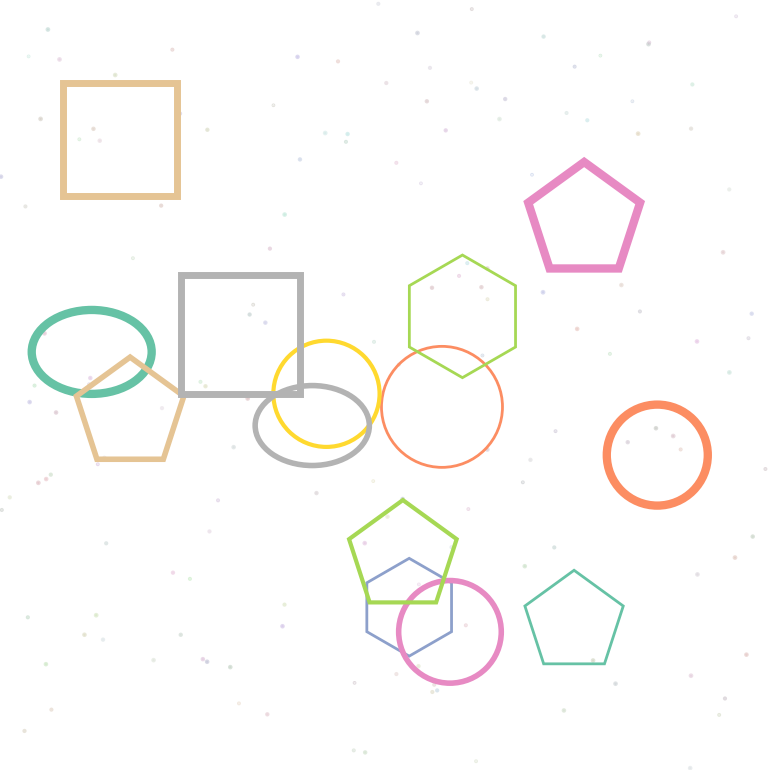[{"shape": "oval", "thickness": 3, "radius": 0.39, "center": [0.119, 0.543]}, {"shape": "pentagon", "thickness": 1, "radius": 0.34, "center": [0.746, 0.192]}, {"shape": "circle", "thickness": 1, "radius": 0.39, "center": [0.574, 0.472]}, {"shape": "circle", "thickness": 3, "radius": 0.33, "center": [0.854, 0.409]}, {"shape": "hexagon", "thickness": 1, "radius": 0.32, "center": [0.531, 0.211]}, {"shape": "circle", "thickness": 2, "radius": 0.33, "center": [0.584, 0.179]}, {"shape": "pentagon", "thickness": 3, "radius": 0.38, "center": [0.759, 0.713]}, {"shape": "pentagon", "thickness": 1.5, "radius": 0.37, "center": [0.523, 0.277]}, {"shape": "hexagon", "thickness": 1, "radius": 0.4, "center": [0.601, 0.589]}, {"shape": "circle", "thickness": 1.5, "radius": 0.34, "center": [0.424, 0.489]}, {"shape": "pentagon", "thickness": 2, "radius": 0.37, "center": [0.169, 0.463]}, {"shape": "square", "thickness": 2.5, "radius": 0.37, "center": [0.156, 0.819]}, {"shape": "oval", "thickness": 2, "radius": 0.37, "center": [0.406, 0.447]}, {"shape": "square", "thickness": 2.5, "radius": 0.38, "center": [0.312, 0.566]}]